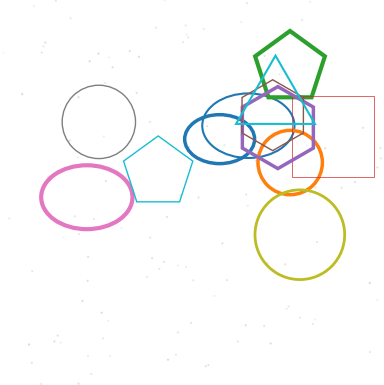[{"shape": "oval", "thickness": 2.5, "radius": 0.45, "center": [0.57, 0.639]}, {"shape": "oval", "thickness": 1.5, "radius": 0.6, "center": [0.645, 0.674]}, {"shape": "circle", "thickness": 2.5, "radius": 0.42, "center": [0.754, 0.578]}, {"shape": "pentagon", "thickness": 3, "radius": 0.48, "center": [0.753, 0.824]}, {"shape": "square", "thickness": 0.5, "radius": 0.53, "center": [0.865, 0.646]}, {"shape": "hexagon", "thickness": 2.5, "radius": 0.53, "center": [0.722, 0.669]}, {"shape": "hexagon", "thickness": 1, "radius": 0.46, "center": [0.708, 0.701]}, {"shape": "oval", "thickness": 3, "radius": 0.59, "center": [0.226, 0.488]}, {"shape": "circle", "thickness": 1, "radius": 0.48, "center": [0.257, 0.683]}, {"shape": "circle", "thickness": 2, "radius": 0.58, "center": [0.779, 0.39]}, {"shape": "triangle", "thickness": 1.5, "radius": 0.59, "center": [0.716, 0.737]}, {"shape": "pentagon", "thickness": 1, "radius": 0.47, "center": [0.411, 0.552]}]